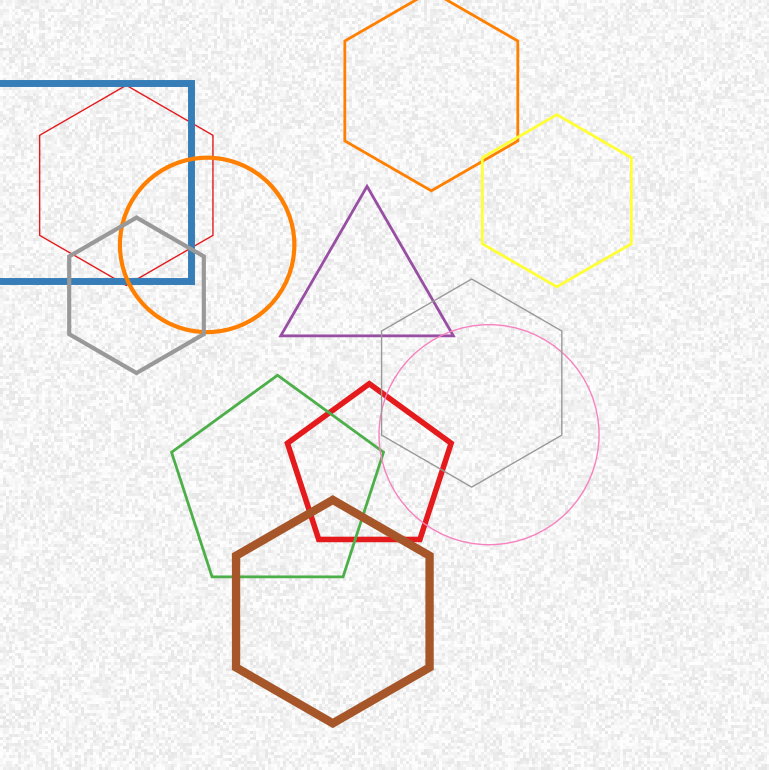[{"shape": "hexagon", "thickness": 0.5, "radius": 0.65, "center": [0.164, 0.759]}, {"shape": "pentagon", "thickness": 2, "radius": 0.56, "center": [0.48, 0.39]}, {"shape": "square", "thickness": 2.5, "radius": 0.64, "center": [0.12, 0.764]}, {"shape": "pentagon", "thickness": 1, "radius": 0.72, "center": [0.36, 0.368]}, {"shape": "triangle", "thickness": 1, "radius": 0.65, "center": [0.477, 0.629]}, {"shape": "circle", "thickness": 1.5, "radius": 0.57, "center": [0.269, 0.682]}, {"shape": "hexagon", "thickness": 1, "radius": 0.65, "center": [0.56, 0.882]}, {"shape": "hexagon", "thickness": 1, "radius": 0.56, "center": [0.723, 0.739]}, {"shape": "hexagon", "thickness": 3, "radius": 0.73, "center": [0.432, 0.206]}, {"shape": "circle", "thickness": 0.5, "radius": 0.71, "center": [0.635, 0.435]}, {"shape": "hexagon", "thickness": 1.5, "radius": 0.5, "center": [0.177, 0.617]}, {"shape": "hexagon", "thickness": 0.5, "radius": 0.68, "center": [0.613, 0.503]}]